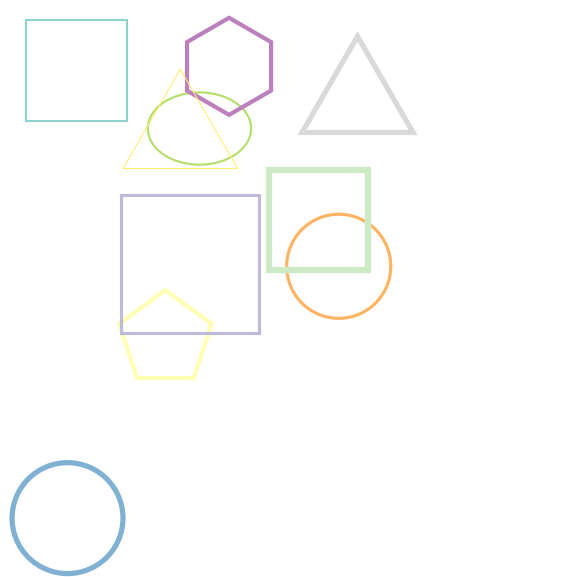[{"shape": "square", "thickness": 1, "radius": 0.44, "center": [0.132, 0.877]}, {"shape": "pentagon", "thickness": 2, "radius": 0.42, "center": [0.286, 0.413]}, {"shape": "square", "thickness": 1.5, "radius": 0.6, "center": [0.329, 0.541]}, {"shape": "circle", "thickness": 2.5, "radius": 0.48, "center": [0.117, 0.102]}, {"shape": "circle", "thickness": 1.5, "radius": 0.45, "center": [0.587, 0.538]}, {"shape": "oval", "thickness": 1, "radius": 0.45, "center": [0.345, 0.777]}, {"shape": "triangle", "thickness": 2.5, "radius": 0.55, "center": [0.619, 0.825]}, {"shape": "hexagon", "thickness": 2, "radius": 0.42, "center": [0.397, 0.884]}, {"shape": "square", "thickness": 3, "radius": 0.43, "center": [0.552, 0.618]}, {"shape": "triangle", "thickness": 0.5, "radius": 0.57, "center": [0.312, 0.765]}]